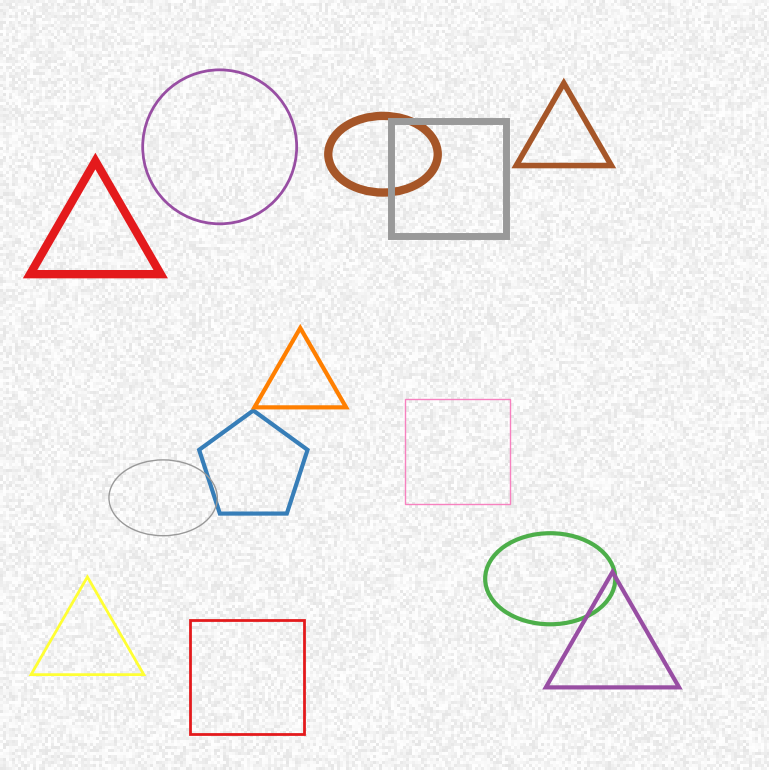[{"shape": "triangle", "thickness": 3, "radius": 0.49, "center": [0.124, 0.693]}, {"shape": "square", "thickness": 1, "radius": 0.37, "center": [0.321, 0.121]}, {"shape": "pentagon", "thickness": 1.5, "radius": 0.37, "center": [0.329, 0.393]}, {"shape": "oval", "thickness": 1.5, "radius": 0.42, "center": [0.715, 0.248]}, {"shape": "triangle", "thickness": 1.5, "radius": 0.5, "center": [0.795, 0.157]}, {"shape": "circle", "thickness": 1, "radius": 0.5, "center": [0.285, 0.809]}, {"shape": "triangle", "thickness": 1.5, "radius": 0.34, "center": [0.39, 0.505]}, {"shape": "triangle", "thickness": 1, "radius": 0.42, "center": [0.114, 0.166]}, {"shape": "triangle", "thickness": 2, "radius": 0.36, "center": [0.732, 0.821]}, {"shape": "oval", "thickness": 3, "radius": 0.36, "center": [0.497, 0.8]}, {"shape": "square", "thickness": 0.5, "radius": 0.34, "center": [0.594, 0.414]}, {"shape": "square", "thickness": 2.5, "radius": 0.37, "center": [0.583, 0.768]}, {"shape": "oval", "thickness": 0.5, "radius": 0.35, "center": [0.212, 0.353]}]